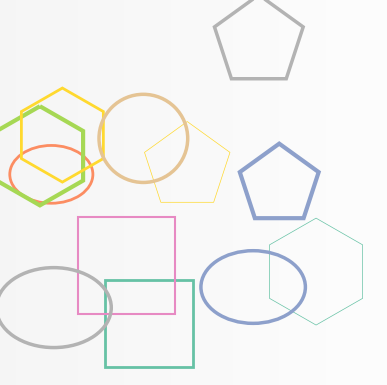[{"shape": "hexagon", "thickness": 0.5, "radius": 0.69, "center": [0.816, 0.295]}, {"shape": "square", "thickness": 2, "radius": 0.57, "center": [0.385, 0.159]}, {"shape": "oval", "thickness": 2, "radius": 0.54, "center": [0.132, 0.547]}, {"shape": "pentagon", "thickness": 3, "radius": 0.54, "center": [0.721, 0.52]}, {"shape": "oval", "thickness": 2.5, "radius": 0.67, "center": [0.653, 0.254]}, {"shape": "square", "thickness": 1.5, "radius": 0.63, "center": [0.327, 0.311]}, {"shape": "hexagon", "thickness": 3, "radius": 0.64, "center": [0.103, 0.595]}, {"shape": "hexagon", "thickness": 2, "radius": 0.61, "center": [0.161, 0.649]}, {"shape": "pentagon", "thickness": 0.5, "radius": 0.58, "center": [0.483, 0.568]}, {"shape": "circle", "thickness": 2.5, "radius": 0.57, "center": [0.37, 0.641]}, {"shape": "oval", "thickness": 2.5, "radius": 0.74, "center": [0.139, 0.201]}, {"shape": "pentagon", "thickness": 2.5, "radius": 0.6, "center": [0.668, 0.893]}]